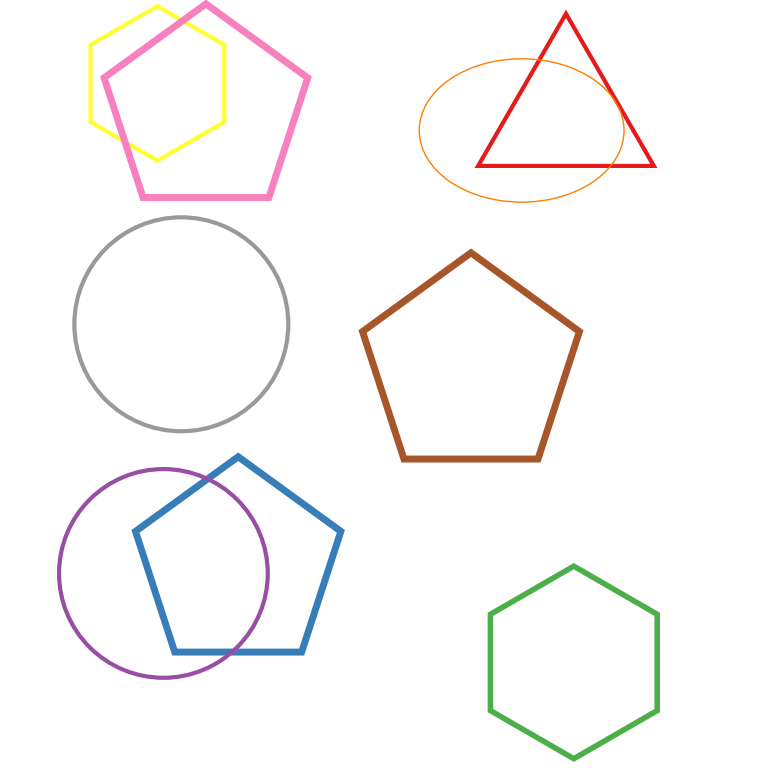[{"shape": "triangle", "thickness": 1.5, "radius": 0.66, "center": [0.735, 0.85]}, {"shape": "pentagon", "thickness": 2.5, "radius": 0.7, "center": [0.309, 0.267]}, {"shape": "hexagon", "thickness": 2, "radius": 0.63, "center": [0.745, 0.14]}, {"shape": "circle", "thickness": 1.5, "radius": 0.68, "center": [0.212, 0.255]}, {"shape": "oval", "thickness": 0.5, "radius": 0.66, "center": [0.677, 0.831]}, {"shape": "hexagon", "thickness": 1.5, "radius": 0.5, "center": [0.204, 0.892]}, {"shape": "pentagon", "thickness": 2.5, "radius": 0.74, "center": [0.612, 0.524]}, {"shape": "pentagon", "thickness": 2.5, "radius": 0.7, "center": [0.267, 0.856]}, {"shape": "circle", "thickness": 1.5, "radius": 0.69, "center": [0.235, 0.579]}]